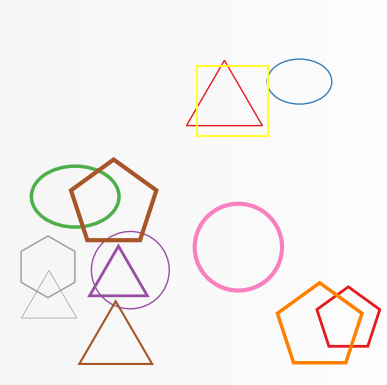[{"shape": "triangle", "thickness": 1, "radius": 0.57, "center": [0.579, 0.73]}, {"shape": "pentagon", "thickness": 2, "radius": 0.43, "center": [0.899, 0.17]}, {"shape": "oval", "thickness": 1, "radius": 0.42, "center": [0.773, 0.788]}, {"shape": "oval", "thickness": 2.5, "radius": 0.57, "center": [0.194, 0.489]}, {"shape": "triangle", "thickness": 2, "radius": 0.43, "center": [0.306, 0.275]}, {"shape": "circle", "thickness": 1, "radius": 0.5, "center": [0.336, 0.298]}, {"shape": "pentagon", "thickness": 2.5, "radius": 0.57, "center": [0.825, 0.151]}, {"shape": "square", "thickness": 1.5, "radius": 0.46, "center": [0.599, 0.738]}, {"shape": "triangle", "thickness": 1.5, "radius": 0.54, "center": [0.299, 0.109]}, {"shape": "pentagon", "thickness": 3, "radius": 0.58, "center": [0.293, 0.47]}, {"shape": "circle", "thickness": 3, "radius": 0.56, "center": [0.615, 0.358]}, {"shape": "hexagon", "thickness": 1, "radius": 0.4, "center": [0.124, 0.307]}, {"shape": "triangle", "thickness": 0.5, "radius": 0.41, "center": [0.127, 0.215]}]